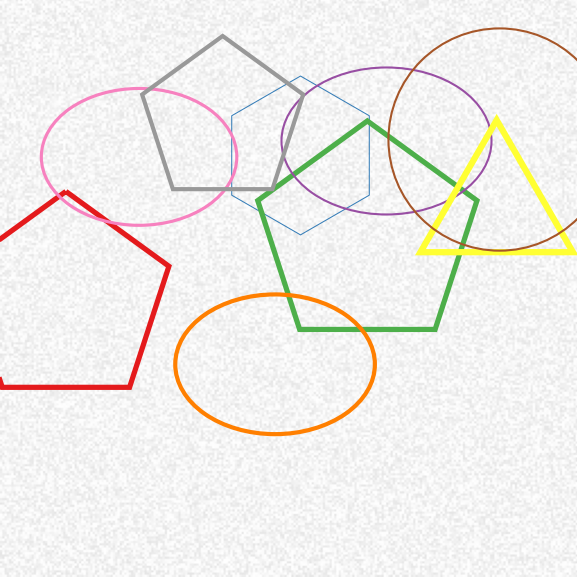[{"shape": "pentagon", "thickness": 2.5, "radius": 0.94, "center": [0.114, 0.48]}, {"shape": "hexagon", "thickness": 0.5, "radius": 0.69, "center": [0.52, 0.73]}, {"shape": "pentagon", "thickness": 2.5, "radius": 1.0, "center": [0.636, 0.59]}, {"shape": "oval", "thickness": 1, "radius": 0.91, "center": [0.669, 0.755]}, {"shape": "oval", "thickness": 2, "radius": 0.86, "center": [0.476, 0.368]}, {"shape": "triangle", "thickness": 3, "radius": 0.76, "center": [0.86, 0.639]}, {"shape": "circle", "thickness": 1, "radius": 0.96, "center": [0.865, 0.758]}, {"shape": "oval", "thickness": 1.5, "radius": 0.85, "center": [0.241, 0.727]}, {"shape": "pentagon", "thickness": 2, "radius": 0.73, "center": [0.386, 0.79]}]